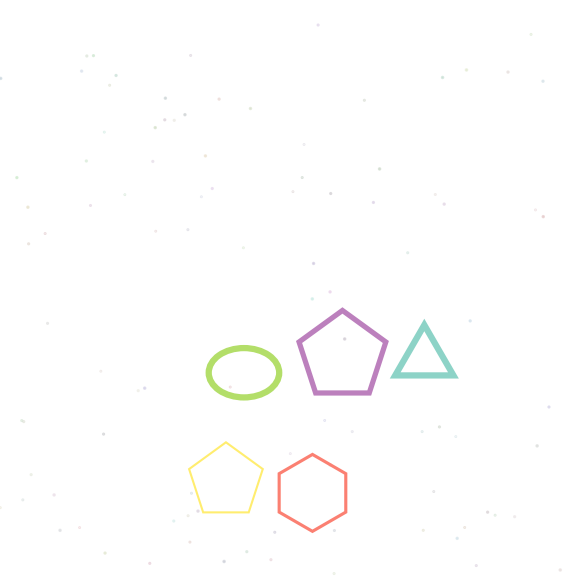[{"shape": "triangle", "thickness": 3, "radius": 0.29, "center": [0.735, 0.378]}, {"shape": "hexagon", "thickness": 1.5, "radius": 0.33, "center": [0.541, 0.146]}, {"shape": "oval", "thickness": 3, "radius": 0.31, "center": [0.422, 0.354]}, {"shape": "pentagon", "thickness": 2.5, "radius": 0.39, "center": [0.593, 0.383]}, {"shape": "pentagon", "thickness": 1, "radius": 0.34, "center": [0.391, 0.166]}]